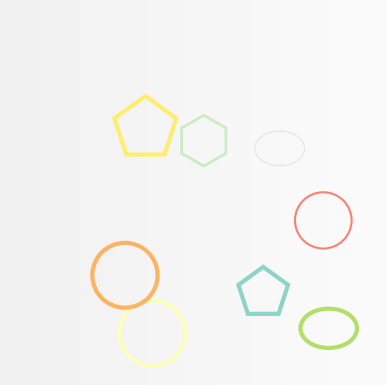[{"shape": "pentagon", "thickness": 3, "radius": 0.34, "center": [0.679, 0.239]}, {"shape": "circle", "thickness": 2.5, "radius": 0.42, "center": [0.394, 0.135]}, {"shape": "circle", "thickness": 1.5, "radius": 0.37, "center": [0.834, 0.428]}, {"shape": "circle", "thickness": 3, "radius": 0.42, "center": [0.322, 0.285]}, {"shape": "oval", "thickness": 3, "radius": 0.36, "center": [0.848, 0.147]}, {"shape": "oval", "thickness": 0.5, "radius": 0.32, "center": [0.722, 0.614]}, {"shape": "hexagon", "thickness": 2, "radius": 0.33, "center": [0.526, 0.635]}, {"shape": "pentagon", "thickness": 3, "radius": 0.42, "center": [0.375, 0.667]}]